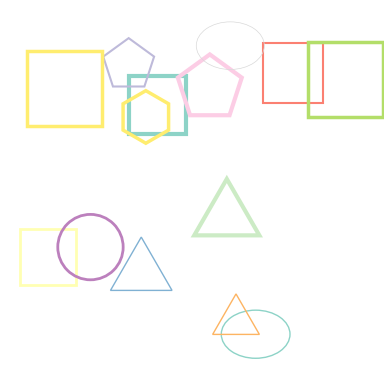[{"shape": "oval", "thickness": 1, "radius": 0.45, "center": [0.664, 0.132]}, {"shape": "square", "thickness": 3, "radius": 0.38, "center": [0.409, 0.726]}, {"shape": "square", "thickness": 2, "radius": 0.36, "center": [0.124, 0.332]}, {"shape": "pentagon", "thickness": 1.5, "radius": 0.35, "center": [0.334, 0.832]}, {"shape": "square", "thickness": 1.5, "radius": 0.39, "center": [0.761, 0.81]}, {"shape": "triangle", "thickness": 1, "radius": 0.46, "center": [0.367, 0.292]}, {"shape": "triangle", "thickness": 1, "radius": 0.35, "center": [0.613, 0.166]}, {"shape": "square", "thickness": 2.5, "radius": 0.49, "center": [0.897, 0.793]}, {"shape": "pentagon", "thickness": 3, "radius": 0.44, "center": [0.545, 0.771]}, {"shape": "oval", "thickness": 0.5, "radius": 0.44, "center": [0.598, 0.881]}, {"shape": "circle", "thickness": 2, "radius": 0.42, "center": [0.235, 0.358]}, {"shape": "triangle", "thickness": 3, "radius": 0.49, "center": [0.589, 0.438]}, {"shape": "square", "thickness": 2.5, "radius": 0.49, "center": [0.167, 0.769]}, {"shape": "hexagon", "thickness": 2.5, "radius": 0.34, "center": [0.379, 0.696]}]